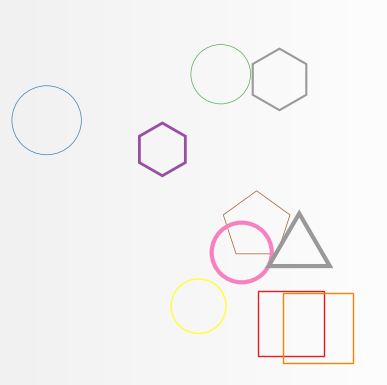[{"shape": "square", "thickness": 1, "radius": 0.43, "center": [0.751, 0.159]}, {"shape": "circle", "thickness": 0.5, "radius": 0.45, "center": [0.12, 0.688]}, {"shape": "circle", "thickness": 0.5, "radius": 0.39, "center": [0.57, 0.807]}, {"shape": "hexagon", "thickness": 2, "radius": 0.34, "center": [0.419, 0.612]}, {"shape": "square", "thickness": 1, "radius": 0.45, "center": [0.821, 0.149]}, {"shape": "circle", "thickness": 1, "radius": 0.35, "center": [0.512, 0.205]}, {"shape": "pentagon", "thickness": 0.5, "radius": 0.45, "center": [0.662, 0.414]}, {"shape": "circle", "thickness": 3, "radius": 0.39, "center": [0.624, 0.344]}, {"shape": "triangle", "thickness": 3, "radius": 0.46, "center": [0.772, 0.354]}, {"shape": "hexagon", "thickness": 1.5, "radius": 0.4, "center": [0.721, 0.794]}]